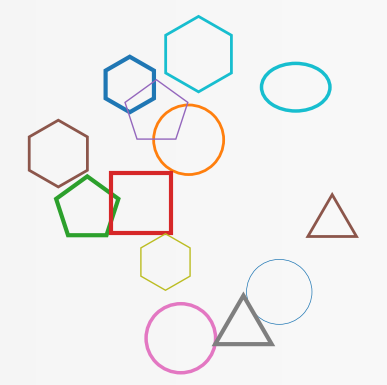[{"shape": "hexagon", "thickness": 3, "radius": 0.36, "center": [0.335, 0.781]}, {"shape": "circle", "thickness": 0.5, "radius": 0.42, "center": [0.721, 0.242]}, {"shape": "circle", "thickness": 2, "radius": 0.45, "center": [0.487, 0.637]}, {"shape": "pentagon", "thickness": 3, "radius": 0.42, "center": [0.225, 0.457]}, {"shape": "square", "thickness": 3, "radius": 0.39, "center": [0.364, 0.473]}, {"shape": "pentagon", "thickness": 1, "radius": 0.43, "center": [0.404, 0.708]}, {"shape": "hexagon", "thickness": 2, "radius": 0.43, "center": [0.15, 0.601]}, {"shape": "triangle", "thickness": 2, "radius": 0.36, "center": [0.857, 0.422]}, {"shape": "circle", "thickness": 2.5, "radius": 0.45, "center": [0.467, 0.121]}, {"shape": "triangle", "thickness": 3, "radius": 0.42, "center": [0.628, 0.148]}, {"shape": "hexagon", "thickness": 1, "radius": 0.37, "center": [0.427, 0.319]}, {"shape": "oval", "thickness": 2.5, "radius": 0.44, "center": [0.763, 0.774]}, {"shape": "hexagon", "thickness": 2, "radius": 0.49, "center": [0.512, 0.859]}]